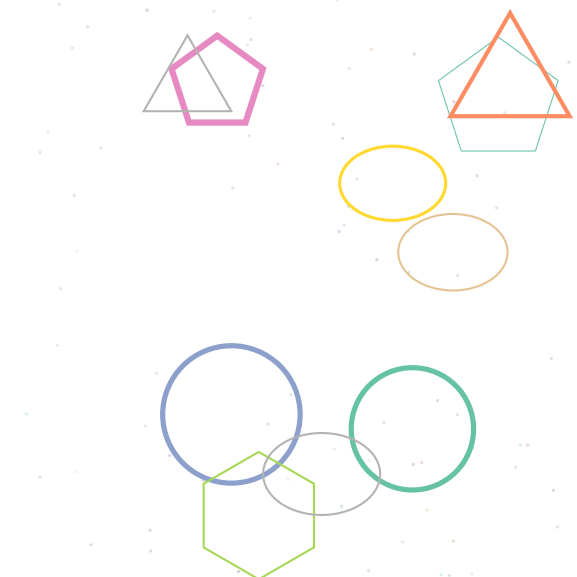[{"shape": "circle", "thickness": 2.5, "radius": 0.53, "center": [0.714, 0.257]}, {"shape": "pentagon", "thickness": 0.5, "radius": 0.55, "center": [0.863, 0.826]}, {"shape": "triangle", "thickness": 2, "radius": 0.6, "center": [0.883, 0.857]}, {"shape": "circle", "thickness": 2.5, "radius": 0.59, "center": [0.401, 0.282]}, {"shape": "pentagon", "thickness": 3, "radius": 0.42, "center": [0.376, 0.854]}, {"shape": "hexagon", "thickness": 1, "radius": 0.55, "center": [0.448, 0.106]}, {"shape": "oval", "thickness": 1.5, "radius": 0.46, "center": [0.68, 0.682]}, {"shape": "oval", "thickness": 1, "radius": 0.47, "center": [0.784, 0.562]}, {"shape": "triangle", "thickness": 1, "radius": 0.44, "center": [0.325, 0.85]}, {"shape": "oval", "thickness": 1, "radius": 0.51, "center": [0.557, 0.178]}]